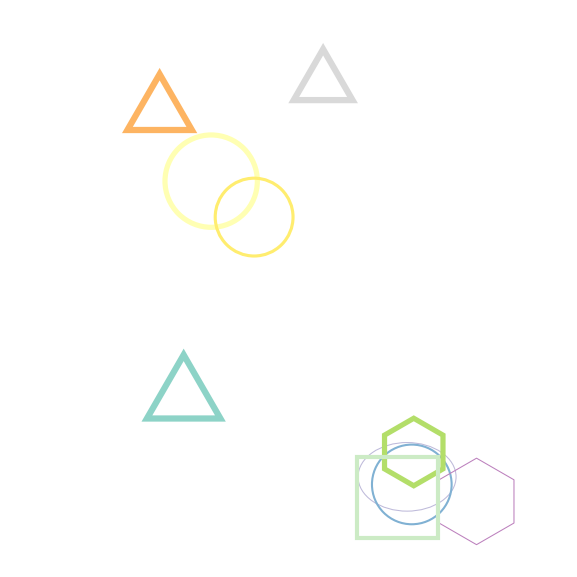[{"shape": "triangle", "thickness": 3, "radius": 0.37, "center": [0.318, 0.311]}, {"shape": "circle", "thickness": 2.5, "radius": 0.4, "center": [0.366, 0.685]}, {"shape": "oval", "thickness": 0.5, "radius": 0.42, "center": [0.705, 0.173]}, {"shape": "circle", "thickness": 1, "radius": 0.34, "center": [0.713, 0.16]}, {"shape": "triangle", "thickness": 3, "radius": 0.32, "center": [0.276, 0.806]}, {"shape": "hexagon", "thickness": 2.5, "radius": 0.29, "center": [0.716, 0.216]}, {"shape": "triangle", "thickness": 3, "radius": 0.29, "center": [0.56, 0.855]}, {"shape": "hexagon", "thickness": 0.5, "radius": 0.37, "center": [0.825, 0.131]}, {"shape": "square", "thickness": 2, "radius": 0.35, "center": [0.688, 0.138]}, {"shape": "circle", "thickness": 1.5, "radius": 0.34, "center": [0.44, 0.623]}]